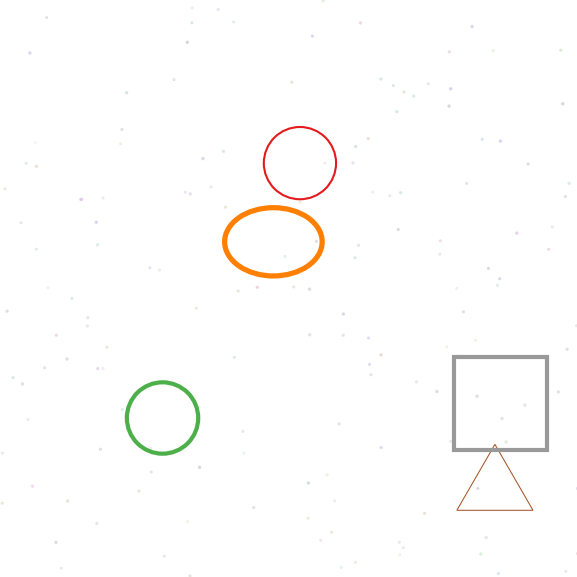[{"shape": "circle", "thickness": 1, "radius": 0.31, "center": [0.519, 0.717]}, {"shape": "circle", "thickness": 2, "radius": 0.31, "center": [0.281, 0.275]}, {"shape": "oval", "thickness": 2.5, "radius": 0.42, "center": [0.473, 0.58]}, {"shape": "triangle", "thickness": 0.5, "radius": 0.38, "center": [0.857, 0.154]}, {"shape": "square", "thickness": 2, "radius": 0.4, "center": [0.867, 0.301]}]